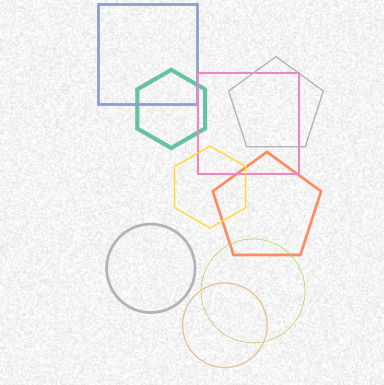[{"shape": "hexagon", "thickness": 3, "radius": 0.51, "center": [0.445, 0.717]}, {"shape": "pentagon", "thickness": 2, "radius": 0.74, "center": [0.693, 0.457]}, {"shape": "square", "thickness": 2, "radius": 0.65, "center": [0.383, 0.86]}, {"shape": "square", "thickness": 1.5, "radius": 0.65, "center": [0.646, 0.679]}, {"shape": "circle", "thickness": 0.5, "radius": 0.68, "center": [0.657, 0.244]}, {"shape": "hexagon", "thickness": 1, "radius": 0.53, "center": [0.546, 0.514]}, {"shape": "circle", "thickness": 1, "radius": 0.55, "center": [0.584, 0.155]}, {"shape": "pentagon", "thickness": 1, "radius": 0.65, "center": [0.717, 0.724]}, {"shape": "circle", "thickness": 2, "radius": 0.57, "center": [0.392, 0.303]}]